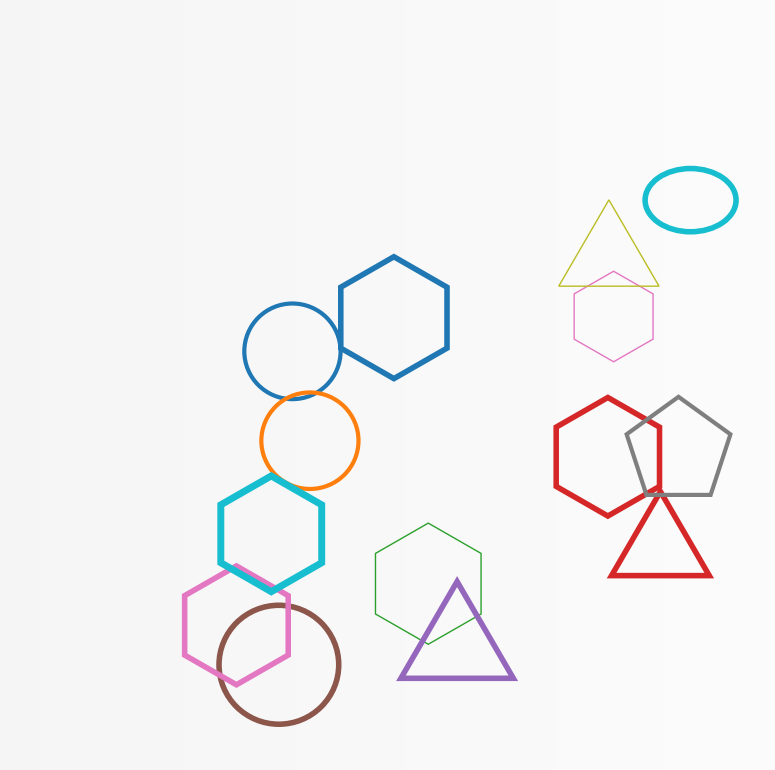[{"shape": "circle", "thickness": 1.5, "radius": 0.31, "center": [0.377, 0.544]}, {"shape": "hexagon", "thickness": 2, "radius": 0.4, "center": [0.508, 0.587]}, {"shape": "circle", "thickness": 1.5, "radius": 0.31, "center": [0.4, 0.428]}, {"shape": "hexagon", "thickness": 0.5, "radius": 0.39, "center": [0.553, 0.242]}, {"shape": "hexagon", "thickness": 2, "radius": 0.38, "center": [0.784, 0.407]}, {"shape": "triangle", "thickness": 2, "radius": 0.36, "center": [0.852, 0.289]}, {"shape": "triangle", "thickness": 2, "radius": 0.42, "center": [0.59, 0.161]}, {"shape": "circle", "thickness": 2, "radius": 0.39, "center": [0.36, 0.137]}, {"shape": "hexagon", "thickness": 2, "radius": 0.39, "center": [0.305, 0.188]}, {"shape": "hexagon", "thickness": 0.5, "radius": 0.29, "center": [0.792, 0.589]}, {"shape": "pentagon", "thickness": 1.5, "radius": 0.35, "center": [0.876, 0.414]}, {"shape": "triangle", "thickness": 0.5, "radius": 0.37, "center": [0.786, 0.666]}, {"shape": "hexagon", "thickness": 2.5, "radius": 0.38, "center": [0.35, 0.307]}, {"shape": "oval", "thickness": 2, "radius": 0.29, "center": [0.891, 0.74]}]